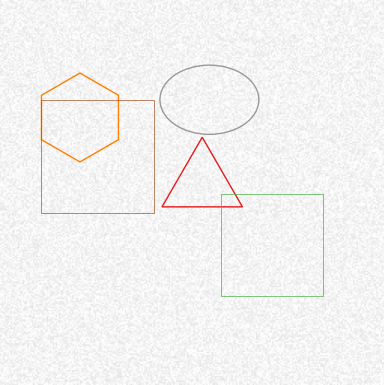[{"shape": "triangle", "thickness": 1, "radius": 0.6, "center": [0.525, 0.523]}, {"shape": "square", "thickness": 0.5, "radius": 0.66, "center": [0.707, 0.364]}, {"shape": "hexagon", "thickness": 1, "radius": 0.58, "center": [0.208, 0.695]}, {"shape": "square", "thickness": 0.5, "radius": 0.73, "center": [0.254, 0.594]}, {"shape": "oval", "thickness": 1, "radius": 0.64, "center": [0.544, 0.741]}]